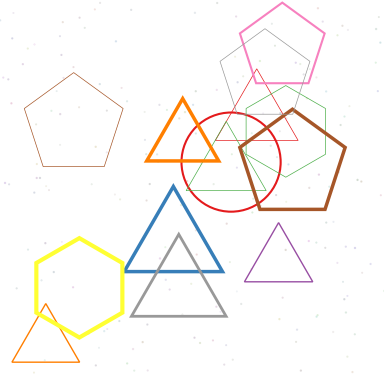[{"shape": "triangle", "thickness": 0.5, "radius": 0.62, "center": [0.667, 0.697]}, {"shape": "circle", "thickness": 1.5, "radius": 0.64, "center": [0.6, 0.579]}, {"shape": "triangle", "thickness": 2.5, "radius": 0.74, "center": [0.45, 0.368]}, {"shape": "triangle", "thickness": 0.5, "radius": 0.6, "center": [0.587, 0.565]}, {"shape": "hexagon", "thickness": 0.5, "radius": 0.6, "center": [0.742, 0.659]}, {"shape": "triangle", "thickness": 1, "radius": 0.51, "center": [0.724, 0.319]}, {"shape": "triangle", "thickness": 2.5, "radius": 0.54, "center": [0.475, 0.636]}, {"shape": "triangle", "thickness": 1, "radius": 0.51, "center": [0.119, 0.11]}, {"shape": "hexagon", "thickness": 3, "radius": 0.65, "center": [0.206, 0.252]}, {"shape": "pentagon", "thickness": 2.5, "radius": 0.72, "center": [0.76, 0.573]}, {"shape": "pentagon", "thickness": 0.5, "radius": 0.67, "center": [0.191, 0.676]}, {"shape": "pentagon", "thickness": 1.5, "radius": 0.58, "center": [0.733, 0.877]}, {"shape": "pentagon", "thickness": 0.5, "radius": 0.61, "center": [0.688, 0.803]}, {"shape": "triangle", "thickness": 2, "radius": 0.71, "center": [0.464, 0.249]}]